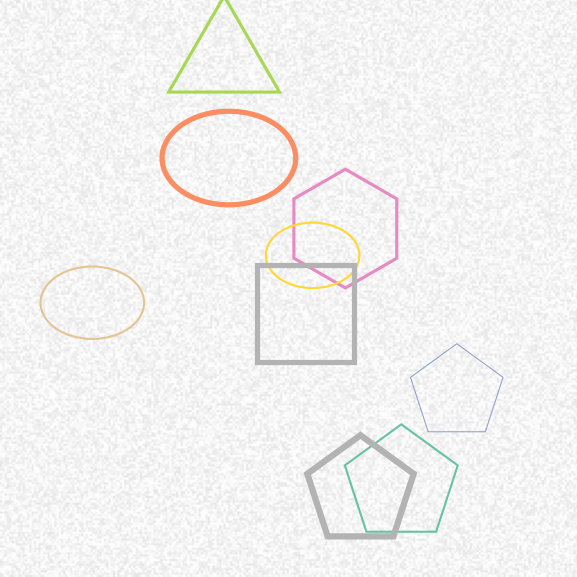[{"shape": "pentagon", "thickness": 1, "radius": 0.51, "center": [0.695, 0.162]}, {"shape": "oval", "thickness": 2.5, "radius": 0.58, "center": [0.396, 0.725]}, {"shape": "pentagon", "thickness": 0.5, "radius": 0.42, "center": [0.791, 0.32]}, {"shape": "hexagon", "thickness": 1.5, "radius": 0.51, "center": [0.598, 0.603]}, {"shape": "triangle", "thickness": 1.5, "radius": 0.55, "center": [0.388, 0.895]}, {"shape": "oval", "thickness": 1, "radius": 0.41, "center": [0.541, 0.557]}, {"shape": "oval", "thickness": 1, "radius": 0.45, "center": [0.16, 0.475]}, {"shape": "pentagon", "thickness": 3, "radius": 0.48, "center": [0.624, 0.149]}, {"shape": "square", "thickness": 2.5, "radius": 0.42, "center": [0.529, 0.456]}]